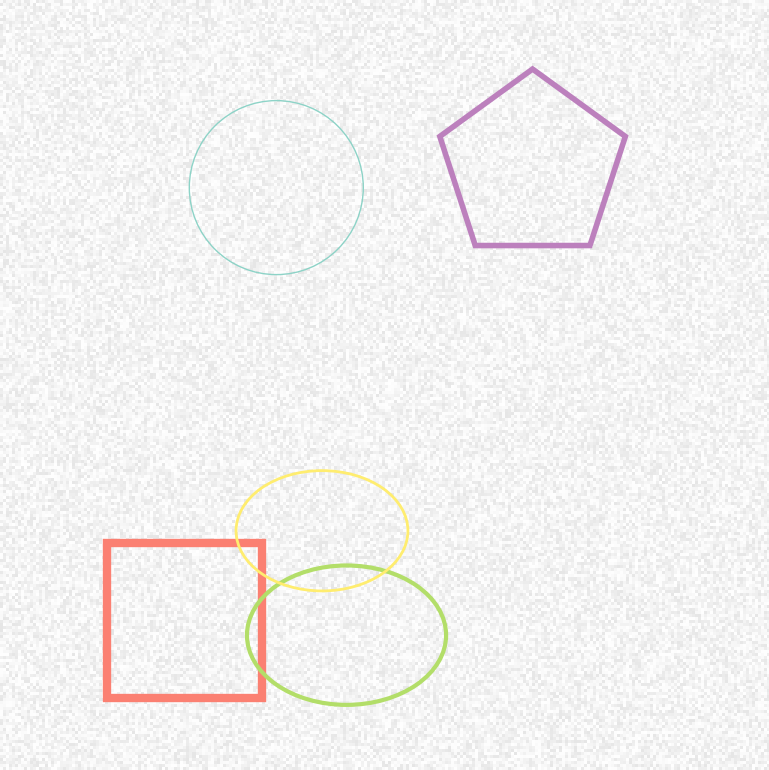[{"shape": "circle", "thickness": 0.5, "radius": 0.56, "center": [0.359, 0.756]}, {"shape": "square", "thickness": 3, "radius": 0.5, "center": [0.239, 0.195]}, {"shape": "oval", "thickness": 1.5, "radius": 0.65, "center": [0.45, 0.175]}, {"shape": "pentagon", "thickness": 2, "radius": 0.63, "center": [0.692, 0.784]}, {"shape": "oval", "thickness": 1, "radius": 0.56, "center": [0.418, 0.311]}]